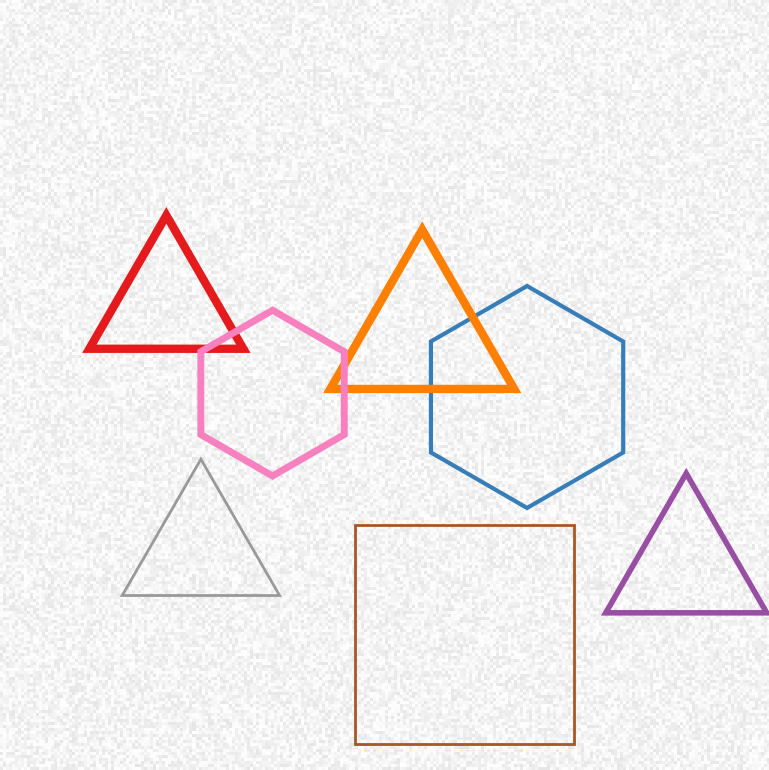[{"shape": "triangle", "thickness": 3, "radius": 0.58, "center": [0.216, 0.605]}, {"shape": "hexagon", "thickness": 1.5, "radius": 0.72, "center": [0.685, 0.484]}, {"shape": "triangle", "thickness": 2, "radius": 0.6, "center": [0.891, 0.264]}, {"shape": "triangle", "thickness": 3, "radius": 0.69, "center": [0.548, 0.564]}, {"shape": "square", "thickness": 1, "radius": 0.71, "center": [0.603, 0.176]}, {"shape": "hexagon", "thickness": 2.5, "radius": 0.54, "center": [0.354, 0.489]}, {"shape": "triangle", "thickness": 1, "radius": 0.59, "center": [0.261, 0.286]}]